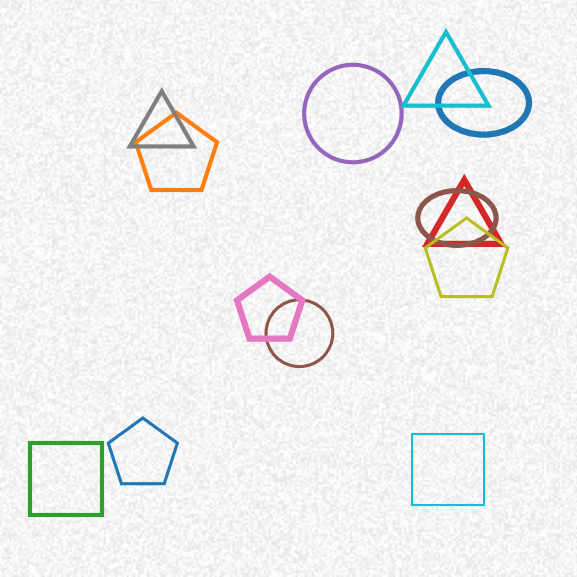[{"shape": "pentagon", "thickness": 1.5, "radius": 0.31, "center": [0.247, 0.212]}, {"shape": "oval", "thickness": 3, "radius": 0.39, "center": [0.837, 0.821]}, {"shape": "pentagon", "thickness": 2, "radius": 0.37, "center": [0.305, 0.73]}, {"shape": "square", "thickness": 2, "radius": 0.31, "center": [0.114, 0.169]}, {"shape": "triangle", "thickness": 3, "radius": 0.37, "center": [0.804, 0.614]}, {"shape": "circle", "thickness": 2, "radius": 0.42, "center": [0.611, 0.803]}, {"shape": "circle", "thickness": 1.5, "radius": 0.29, "center": [0.518, 0.422]}, {"shape": "oval", "thickness": 2.5, "radius": 0.34, "center": [0.791, 0.622]}, {"shape": "pentagon", "thickness": 3, "radius": 0.3, "center": [0.467, 0.461]}, {"shape": "triangle", "thickness": 2, "radius": 0.32, "center": [0.28, 0.777]}, {"shape": "pentagon", "thickness": 1.5, "radius": 0.38, "center": [0.808, 0.546]}, {"shape": "square", "thickness": 1, "radius": 0.31, "center": [0.776, 0.186]}, {"shape": "triangle", "thickness": 2, "radius": 0.43, "center": [0.772, 0.859]}]